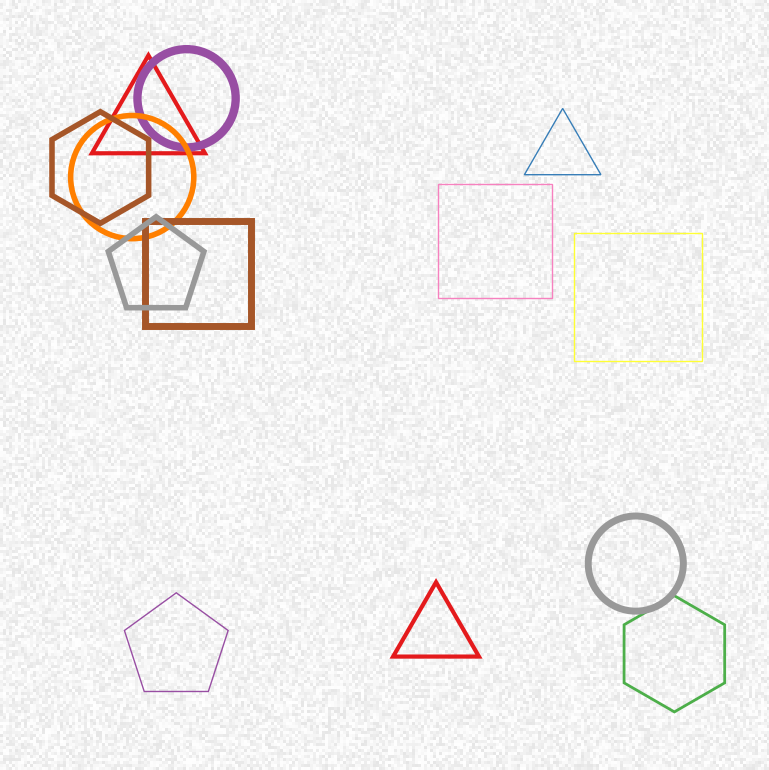[{"shape": "triangle", "thickness": 1.5, "radius": 0.42, "center": [0.193, 0.843]}, {"shape": "triangle", "thickness": 1.5, "radius": 0.32, "center": [0.566, 0.18]}, {"shape": "triangle", "thickness": 0.5, "radius": 0.29, "center": [0.731, 0.802]}, {"shape": "hexagon", "thickness": 1, "radius": 0.38, "center": [0.876, 0.151]}, {"shape": "circle", "thickness": 3, "radius": 0.32, "center": [0.242, 0.872]}, {"shape": "pentagon", "thickness": 0.5, "radius": 0.35, "center": [0.229, 0.159]}, {"shape": "circle", "thickness": 2, "radius": 0.4, "center": [0.172, 0.77]}, {"shape": "square", "thickness": 0.5, "radius": 0.41, "center": [0.829, 0.614]}, {"shape": "square", "thickness": 2.5, "radius": 0.34, "center": [0.257, 0.645]}, {"shape": "hexagon", "thickness": 2, "radius": 0.36, "center": [0.13, 0.782]}, {"shape": "square", "thickness": 0.5, "radius": 0.37, "center": [0.643, 0.687]}, {"shape": "pentagon", "thickness": 2, "radius": 0.33, "center": [0.203, 0.653]}, {"shape": "circle", "thickness": 2.5, "radius": 0.31, "center": [0.826, 0.268]}]